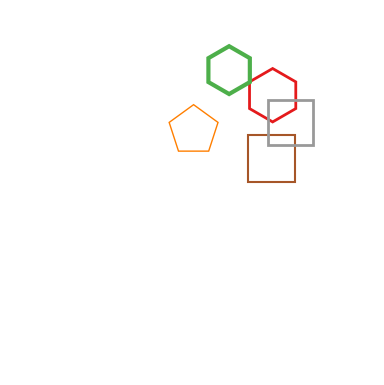[{"shape": "hexagon", "thickness": 2, "radius": 0.35, "center": [0.708, 0.753]}, {"shape": "hexagon", "thickness": 3, "radius": 0.31, "center": [0.595, 0.818]}, {"shape": "pentagon", "thickness": 1, "radius": 0.33, "center": [0.503, 0.661]}, {"shape": "square", "thickness": 1.5, "radius": 0.31, "center": [0.706, 0.589]}, {"shape": "square", "thickness": 2, "radius": 0.29, "center": [0.755, 0.682]}]